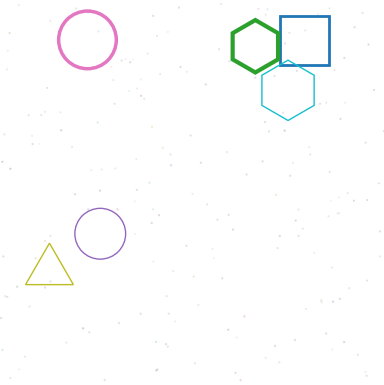[{"shape": "square", "thickness": 2, "radius": 0.32, "center": [0.791, 0.894]}, {"shape": "hexagon", "thickness": 3, "radius": 0.34, "center": [0.663, 0.88]}, {"shape": "circle", "thickness": 1, "radius": 0.33, "center": [0.26, 0.393]}, {"shape": "circle", "thickness": 2.5, "radius": 0.37, "center": [0.227, 0.896]}, {"shape": "triangle", "thickness": 1, "radius": 0.36, "center": [0.128, 0.297]}, {"shape": "hexagon", "thickness": 1, "radius": 0.39, "center": [0.748, 0.765]}]